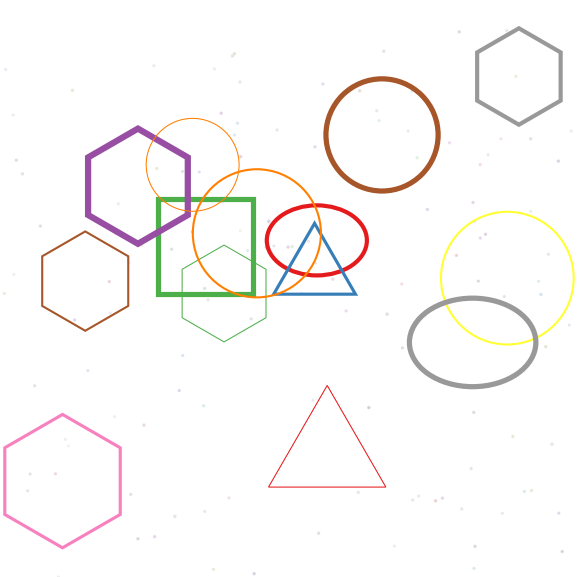[{"shape": "oval", "thickness": 2, "radius": 0.43, "center": [0.549, 0.583]}, {"shape": "triangle", "thickness": 0.5, "radius": 0.59, "center": [0.567, 0.214]}, {"shape": "triangle", "thickness": 1.5, "radius": 0.41, "center": [0.545, 0.531]}, {"shape": "square", "thickness": 2.5, "radius": 0.41, "center": [0.356, 0.572]}, {"shape": "hexagon", "thickness": 0.5, "radius": 0.42, "center": [0.388, 0.491]}, {"shape": "hexagon", "thickness": 3, "radius": 0.5, "center": [0.239, 0.677]}, {"shape": "circle", "thickness": 1, "radius": 0.55, "center": [0.445, 0.595]}, {"shape": "circle", "thickness": 0.5, "radius": 0.4, "center": [0.334, 0.714]}, {"shape": "circle", "thickness": 1, "radius": 0.57, "center": [0.879, 0.518]}, {"shape": "circle", "thickness": 2.5, "radius": 0.49, "center": [0.662, 0.766]}, {"shape": "hexagon", "thickness": 1, "radius": 0.43, "center": [0.148, 0.512]}, {"shape": "hexagon", "thickness": 1.5, "radius": 0.58, "center": [0.108, 0.166]}, {"shape": "oval", "thickness": 2.5, "radius": 0.55, "center": [0.818, 0.406]}, {"shape": "hexagon", "thickness": 2, "radius": 0.42, "center": [0.899, 0.867]}]